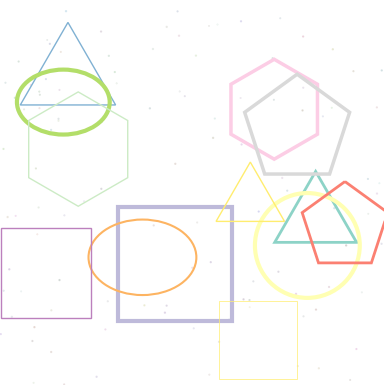[{"shape": "triangle", "thickness": 2, "radius": 0.61, "center": [0.82, 0.432]}, {"shape": "circle", "thickness": 3, "radius": 0.68, "center": [0.798, 0.362]}, {"shape": "square", "thickness": 3, "radius": 0.74, "center": [0.454, 0.314]}, {"shape": "pentagon", "thickness": 2, "radius": 0.58, "center": [0.896, 0.412]}, {"shape": "triangle", "thickness": 1, "radius": 0.71, "center": [0.176, 0.799]}, {"shape": "oval", "thickness": 1.5, "radius": 0.7, "center": [0.37, 0.332]}, {"shape": "oval", "thickness": 3, "radius": 0.6, "center": [0.164, 0.735]}, {"shape": "hexagon", "thickness": 2.5, "radius": 0.65, "center": [0.712, 0.716]}, {"shape": "pentagon", "thickness": 2.5, "radius": 0.72, "center": [0.772, 0.664]}, {"shape": "square", "thickness": 1, "radius": 0.58, "center": [0.119, 0.291]}, {"shape": "hexagon", "thickness": 1, "radius": 0.74, "center": [0.203, 0.613]}, {"shape": "square", "thickness": 0.5, "radius": 0.5, "center": [0.67, 0.117]}, {"shape": "triangle", "thickness": 1, "radius": 0.51, "center": [0.65, 0.476]}]